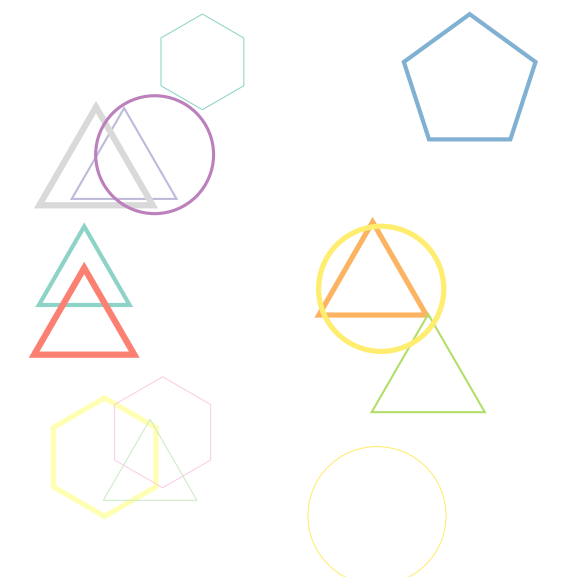[{"shape": "triangle", "thickness": 2, "radius": 0.45, "center": [0.146, 0.516]}, {"shape": "hexagon", "thickness": 0.5, "radius": 0.41, "center": [0.35, 0.892]}, {"shape": "hexagon", "thickness": 2.5, "radius": 0.51, "center": [0.181, 0.208]}, {"shape": "triangle", "thickness": 1, "radius": 0.52, "center": [0.215, 0.707]}, {"shape": "triangle", "thickness": 3, "radius": 0.5, "center": [0.146, 0.435]}, {"shape": "pentagon", "thickness": 2, "radius": 0.6, "center": [0.813, 0.855]}, {"shape": "triangle", "thickness": 2.5, "radius": 0.54, "center": [0.645, 0.507]}, {"shape": "triangle", "thickness": 1, "radius": 0.57, "center": [0.742, 0.342]}, {"shape": "hexagon", "thickness": 0.5, "radius": 0.48, "center": [0.282, 0.251]}, {"shape": "triangle", "thickness": 3, "radius": 0.57, "center": [0.166, 0.7]}, {"shape": "circle", "thickness": 1.5, "radius": 0.51, "center": [0.268, 0.731]}, {"shape": "triangle", "thickness": 0.5, "radius": 0.47, "center": [0.26, 0.18]}, {"shape": "circle", "thickness": 2.5, "radius": 0.54, "center": [0.66, 0.499]}, {"shape": "circle", "thickness": 0.5, "radius": 0.6, "center": [0.653, 0.106]}]